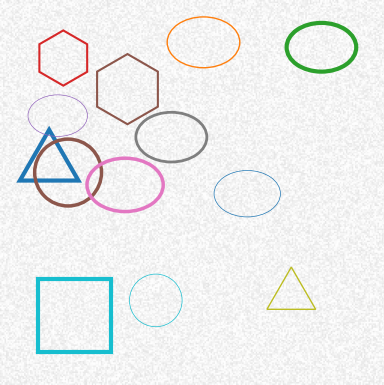[{"shape": "oval", "thickness": 0.5, "radius": 0.43, "center": [0.642, 0.497]}, {"shape": "triangle", "thickness": 3, "radius": 0.44, "center": [0.128, 0.575]}, {"shape": "oval", "thickness": 1, "radius": 0.47, "center": [0.529, 0.89]}, {"shape": "oval", "thickness": 3, "radius": 0.45, "center": [0.835, 0.877]}, {"shape": "hexagon", "thickness": 1.5, "radius": 0.36, "center": [0.164, 0.849]}, {"shape": "oval", "thickness": 0.5, "radius": 0.39, "center": [0.15, 0.7]}, {"shape": "circle", "thickness": 2.5, "radius": 0.43, "center": [0.177, 0.552]}, {"shape": "hexagon", "thickness": 1.5, "radius": 0.46, "center": [0.331, 0.768]}, {"shape": "oval", "thickness": 2.5, "radius": 0.49, "center": [0.325, 0.52]}, {"shape": "oval", "thickness": 2, "radius": 0.46, "center": [0.445, 0.644]}, {"shape": "triangle", "thickness": 1, "radius": 0.37, "center": [0.757, 0.233]}, {"shape": "circle", "thickness": 0.5, "radius": 0.34, "center": [0.405, 0.22]}, {"shape": "square", "thickness": 3, "radius": 0.47, "center": [0.193, 0.181]}]